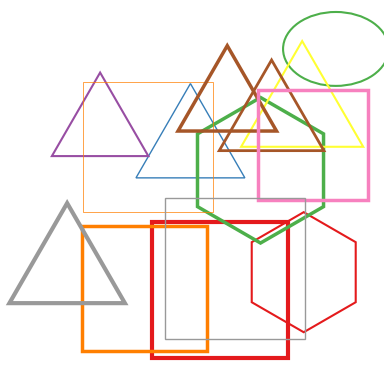[{"shape": "hexagon", "thickness": 1.5, "radius": 0.78, "center": [0.789, 0.293]}, {"shape": "square", "thickness": 3, "radius": 0.88, "center": [0.572, 0.247]}, {"shape": "triangle", "thickness": 1, "radius": 0.82, "center": [0.495, 0.62]}, {"shape": "oval", "thickness": 1.5, "radius": 0.69, "center": [0.872, 0.873]}, {"shape": "hexagon", "thickness": 2.5, "radius": 0.95, "center": [0.677, 0.558]}, {"shape": "triangle", "thickness": 1.5, "radius": 0.72, "center": [0.26, 0.667]}, {"shape": "square", "thickness": 2.5, "radius": 0.81, "center": [0.375, 0.251]}, {"shape": "square", "thickness": 0.5, "radius": 0.84, "center": [0.384, 0.618]}, {"shape": "triangle", "thickness": 1.5, "radius": 0.92, "center": [0.785, 0.71]}, {"shape": "triangle", "thickness": 2.5, "radius": 0.74, "center": [0.59, 0.734]}, {"shape": "triangle", "thickness": 2, "radius": 0.78, "center": [0.705, 0.687]}, {"shape": "square", "thickness": 2.5, "radius": 0.71, "center": [0.812, 0.624]}, {"shape": "triangle", "thickness": 3, "radius": 0.87, "center": [0.174, 0.299]}, {"shape": "square", "thickness": 1, "radius": 0.91, "center": [0.61, 0.303]}]